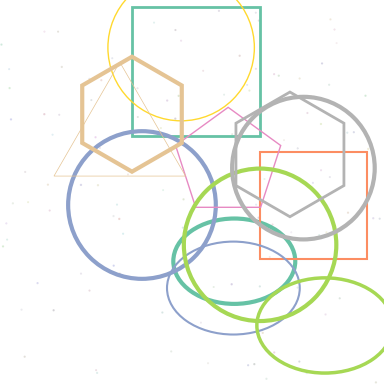[{"shape": "square", "thickness": 2, "radius": 0.84, "center": [0.509, 0.815]}, {"shape": "oval", "thickness": 3, "radius": 0.79, "center": [0.609, 0.322]}, {"shape": "square", "thickness": 1.5, "radius": 0.7, "center": [0.814, 0.466]}, {"shape": "circle", "thickness": 3, "radius": 0.96, "center": [0.369, 0.467]}, {"shape": "oval", "thickness": 1.5, "radius": 0.86, "center": [0.606, 0.252]}, {"shape": "pentagon", "thickness": 1, "radius": 0.72, "center": [0.593, 0.578]}, {"shape": "circle", "thickness": 3, "radius": 0.99, "center": [0.676, 0.364]}, {"shape": "oval", "thickness": 2.5, "radius": 0.88, "center": [0.844, 0.155]}, {"shape": "circle", "thickness": 1, "radius": 0.95, "center": [0.47, 0.876]}, {"shape": "hexagon", "thickness": 3, "radius": 0.75, "center": [0.343, 0.703]}, {"shape": "triangle", "thickness": 0.5, "radius": 0.99, "center": [0.311, 0.641]}, {"shape": "hexagon", "thickness": 2, "radius": 0.81, "center": [0.753, 0.599]}, {"shape": "circle", "thickness": 3, "radius": 0.93, "center": [0.788, 0.563]}]